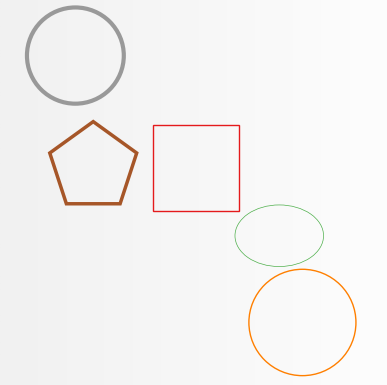[{"shape": "square", "thickness": 1, "radius": 0.56, "center": [0.505, 0.563]}, {"shape": "oval", "thickness": 0.5, "radius": 0.57, "center": [0.721, 0.388]}, {"shape": "circle", "thickness": 1, "radius": 0.69, "center": [0.78, 0.162]}, {"shape": "pentagon", "thickness": 2.5, "radius": 0.59, "center": [0.241, 0.566]}, {"shape": "circle", "thickness": 3, "radius": 0.62, "center": [0.195, 0.856]}]